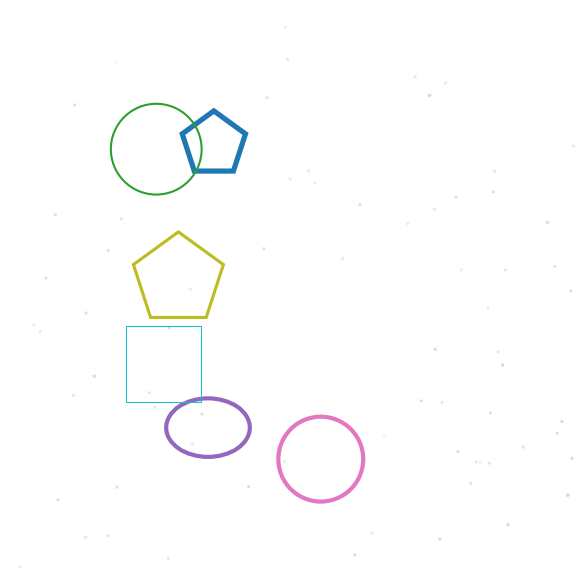[{"shape": "pentagon", "thickness": 2.5, "radius": 0.29, "center": [0.37, 0.75]}, {"shape": "circle", "thickness": 1, "radius": 0.39, "center": [0.271, 0.741]}, {"shape": "oval", "thickness": 2, "radius": 0.36, "center": [0.36, 0.259]}, {"shape": "circle", "thickness": 2, "radius": 0.37, "center": [0.555, 0.204]}, {"shape": "pentagon", "thickness": 1.5, "radius": 0.41, "center": [0.309, 0.516]}, {"shape": "square", "thickness": 0.5, "radius": 0.33, "center": [0.284, 0.369]}]